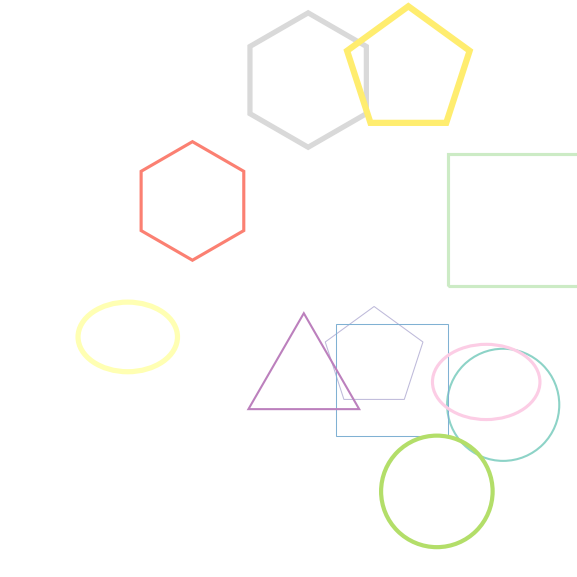[{"shape": "circle", "thickness": 1, "radius": 0.49, "center": [0.871, 0.298]}, {"shape": "oval", "thickness": 2.5, "radius": 0.43, "center": [0.221, 0.416]}, {"shape": "pentagon", "thickness": 0.5, "radius": 0.44, "center": [0.648, 0.379]}, {"shape": "hexagon", "thickness": 1.5, "radius": 0.51, "center": [0.333, 0.651]}, {"shape": "square", "thickness": 0.5, "radius": 0.48, "center": [0.679, 0.341]}, {"shape": "circle", "thickness": 2, "radius": 0.48, "center": [0.756, 0.148]}, {"shape": "oval", "thickness": 1.5, "radius": 0.47, "center": [0.842, 0.338]}, {"shape": "hexagon", "thickness": 2.5, "radius": 0.58, "center": [0.534, 0.861]}, {"shape": "triangle", "thickness": 1, "radius": 0.55, "center": [0.526, 0.346]}, {"shape": "square", "thickness": 1.5, "radius": 0.57, "center": [0.889, 0.618]}, {"shape": "pentagon", "thickness": 3, "radius": 0.56, "center": [0.707, 0.877]}]